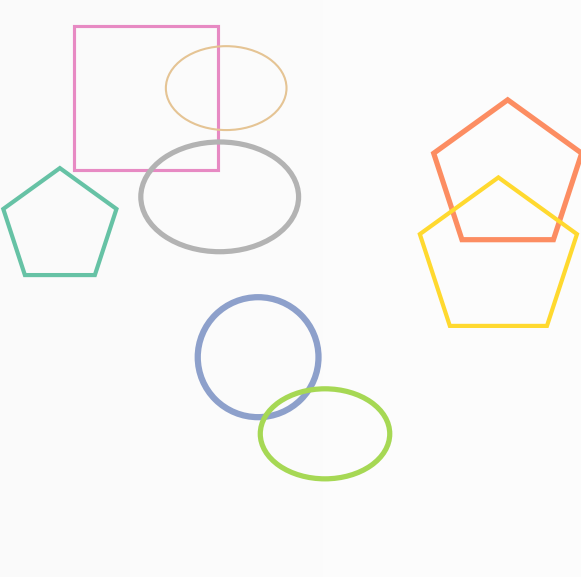[{"shape": "pentagon", "thickness": 2, "radius": 0.51, "center": [0.103, 0.606]}, {"shape": "pentagon", "thickness": 2.5, "radius": 0.67, "center": [0.873, 0.692]}, {"shape": "circle", "thickness": 3, "radius": 0.52, "center": [0.444, 0.381]}, {"shape": "square", "thickness": 1.5, "radius": 0.62, "center": [0.251, 0.829]}, {"shape": "oval", "thickness": 2.5, "radius": 0.56, "center": [0.559, 0.248]}, {"shape": "pentagon", "thickness": 2, "radius": 0.71, "center": [0.857, 0.55]}, {"shape": "oval", "thickness": 1, "radius": 0.52, "center": [0.389, 0.847]}, {"shape": "oval", "thickness": 2.5, "radius": 0.68, "center": [0.378, 0.658]}]